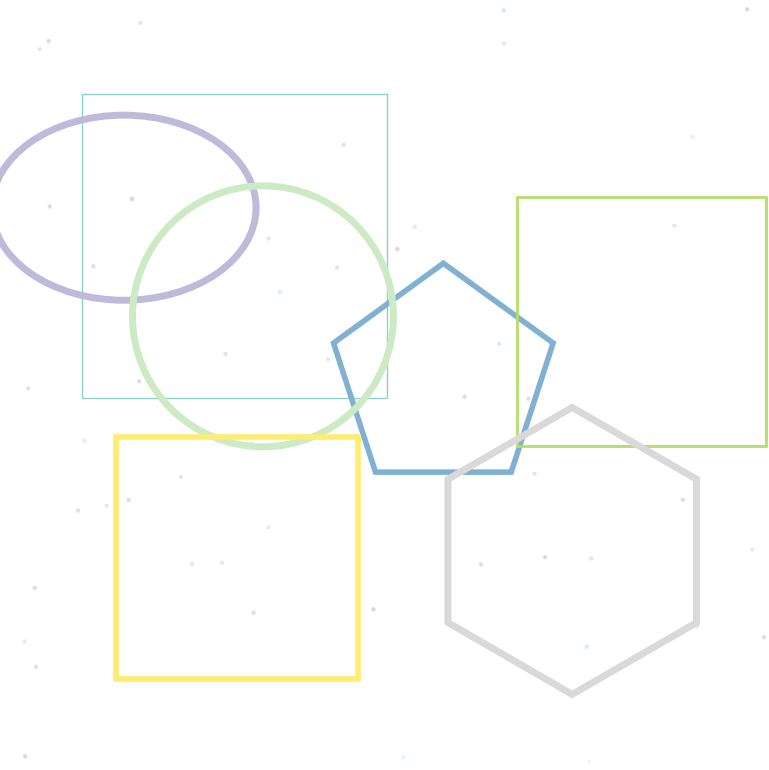[{"shape": "square", "thickness": 0.5, "radius": 0.99, "center": [0.305, 0.681]}, {"shape": "oval", "thickness": 2.5, "radius": 0.86, "center": [0.161, 0.73]}, {"shape": "pentagon", "thickness": 2, "radius": 0.75, "center": [0.576, 0.508]}, {"shape": "square", "thickness": 1, "radius": 0.81, "center": [0.833, 0.583]}, {"shape": "hexagon", "thickness": 2.5, "radius": 0.93, "center": [0.743, 0.285]}, {"shape": "circle", "thickness": 2.5, "radius": 0.85, "center": [0.342, 0.589]}, {"shape": "square", "thickness": 2, "radius": 0.79, "center": [0.308, 0.275]}]